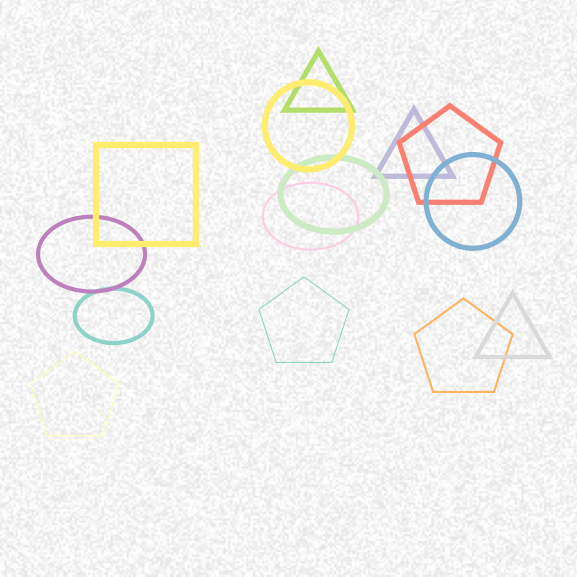[{"shape": "oval", "thickness": 2, "radius": 0.34, "center": [0.197, 0.452]}, {"shape": "pentagon", "thickness": 0.5, "radius": 0.41, "center": [0.526, 0.438]}, {"shape": "pentagon", "thickness": 0.5, "radius": 0.4, "center": [0.13, 0.31]}, {"shape": "triangle", "thickness": 2.5, "radius": 0.39, "center": [0.717, 0.733]}, {"shape": "pentagon", "thickness": 2.5, "radius": 0.46, "center": [0.779, 0.724]}, {"shape": "circle", "thickness": 2.5, "radius": 0.41, "center": [0.819, 0.65]}, {"shape": "pentagon", "thickness": 1, "radius": 0.45, "center": [0.803, 0.393]}, {"shape": "triangle", "thickness": 2.5, "radius": 0.34, "center": [0.552, 0.843]}, {"shape": "oval", "thickness": 1, "radius": 0.41, "center": [0.538, 0.625]}, {"shape": "triangle", "thickness": 2, "radius": 0.37, "center": [0.888, 0.418]}, {"shape": "oval", "thickness": 2, "radius": 0.46, "center": [0.159, 0.559]}, {"shape": "oval", "thickness": 3, "radius": 0.46, "center": [0.578, 0.662]}, {"shape": "square", "thickness": 3, "radius": 0.43, "center": [0.253, 0.663]}, {"shape": "circle", "thickness": 3, "radius": 0.38, "center": [0.534, 0.781]}]